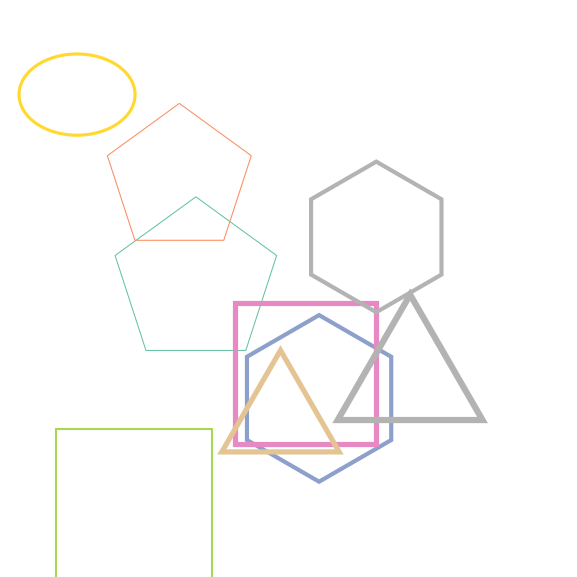[{"shape": "pentagon", "thickness": 0.5, "radius": 0.74, "center": [0.339, 0.511]}, {"shape": "pentagon", "thickness": 0.5, "radius": 0.65, "center": [0.311, 0.689]}, {"shape": "hexagon", "thickness": 2, "radius": 0.72, "center": [0.553, 0.309]}, {"shape": "square", "thickness": 2.5, "radius": 0.61, "center": [0.529, 0.353]}, {"shape": "square", "thickness": 1, "radius": 0.68, "center": [0.232, 0.121]}, {"shape": "oval", "thickness": 1.5, "radius": 0.5, "center": [0.133, 0.835]}, {"shape": "triangle", "thickness": 2.5, "radius": 0.59, "center": [0.486, 0.275]}, {"shape": "triangle", "thickness": 3, "radius": 0.72, "center": [0.71, 0.344]}, {"shape": "hexagon", "thickness": 2, "radius": 0.65, "center": [0.652, 0.589]}]